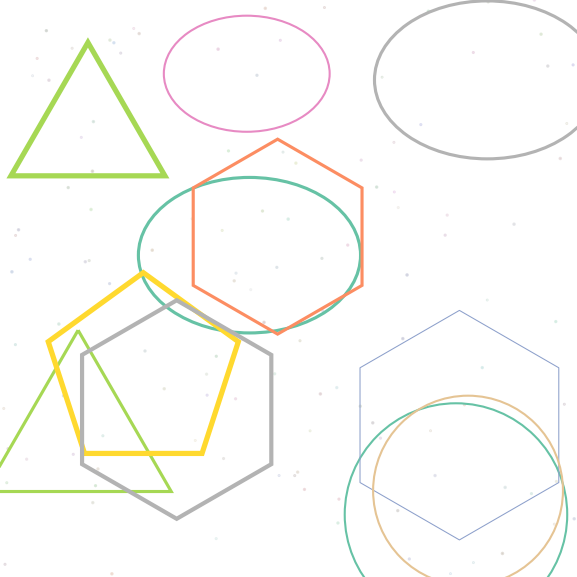[{"shape": "circle", "thickness": 1, "radius": 0.96, "center": [0.79, 0.108]}, {"shape": "oval", "thickness": 1.5, "radius": 0.96, "center": [0.432, 0.557]}, {"shape": "hexagon", "thickness": 1.5, "radius": 0.84, "center": [0.481, 0.589]}, {"shape": "hexagon", "thickness": 0.5, "radius": 0.99, "center": [0.796, 0.263]}, {"shape": "oval", "thickness": 1, "radius": 0.72, "center": [0.427, 0.871]}, {"shape": "triangle", "thickness": 2.5, "radius": 0.77, "center": [0.152, 0.772]}, {"shape": "triangle", "thickness": 1.5, "radius": 0.93, "center": [0.135, 0.241]}, {"shape": "pentagon", "thickness": 2.5, "radius": 0.87, "center": [0.248, 0.354]}, {"shape": "circle", "thickness": 1, "radius": 0.82, "center": [0.81, 0.15]}, {"shape": "oval", "thickness": 1.5, "radius": 0.98, "center": [0.844, 0.861]}, {"shape": "hexagon", "thickness": 2, "radius": 0.95, "center": [0.306, 0.29]}]